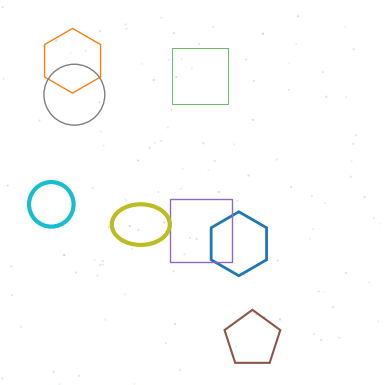[{"shape": "hexagon", "thickness": 2, "radius": 0.42, "center": [0.62, 0.367]}, {"shape": "hexagon", "thickness": 1, "radius": 0.42, "center": [0.188, 0.842]}, {"shape": "square", "thickness": 0.5, "radius": 0.37, "center": [0.519, 0.802]}, {"shape": "square", "thickness": 1, "radius": 0.4, "center": [0.522, 0.401]}, {"shape": "pentagon", "thickness": 1.5, "radius": 0.38, "center": [0.656, 0.119]}, {"shape": "circle", "thickness": 1, "radius": 0.4, "center": [0.193, 0.754]}, {"shape": "oval", "thickness": 3, "radius": 0.38, "center": [0.366, 0.417]}, {"shape": "circle", "thickness": 3, "radius": 0.29, "center": [0.133, 0.469]}]